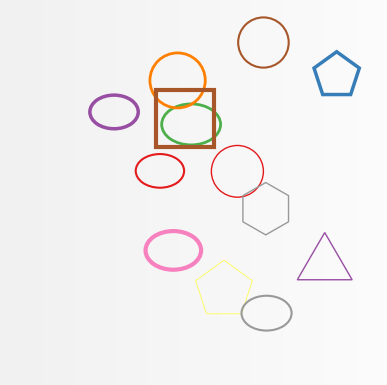[{"shape": "circle", "thickness": 1, "radius": 0.34, "center": [0.613, 0.555]}, {"shape": "oval", "thickness": 1.5, "radius": 0.31, "center": [0.413, 0.556]}, {"shape": "pentagon", "thickness": 2.5, "radius": 0.31, "center": [0.869, 0.804]}, {"shape": "oval", "thickness": 2, "radius": 0.38, "center": [0.493, 0.677]}, {"shape": "oval", "thickness": 2.5, "radius": 0.31, "center": [0.294, 0.709]}, {"shape": "triangle", "thickness": 1, "radius": 0.41, "center": [0.838, 0.314]}, {"shape": "circle", "thickness": 2, "radius": 0.36, "center": [0.458, 0.791]}, {"shape": "pentagon", "thickness": 0.5, "radius": 0.38, "center": [0.578, 0.247]}, {"shape": "circle", "thickness": 1.5, "radius": 0.33, "center": [0.68, 0.89]}, {"shape": "square", "thickness": 3, "radius": 0.37, "center": [0.478, 0.693]}, {"shape": "oval", "thickness": 3, "radius": 0.36, "center": [0.447, 0.35]}, {"shape": "hexagon", "thickness": 1, "radius": 0.34, "center": [0.686, 0.458]}, {"shape": "oval", "thickness": 1.5, "radius": 0.32, "center": [0.688, 0.187]}]